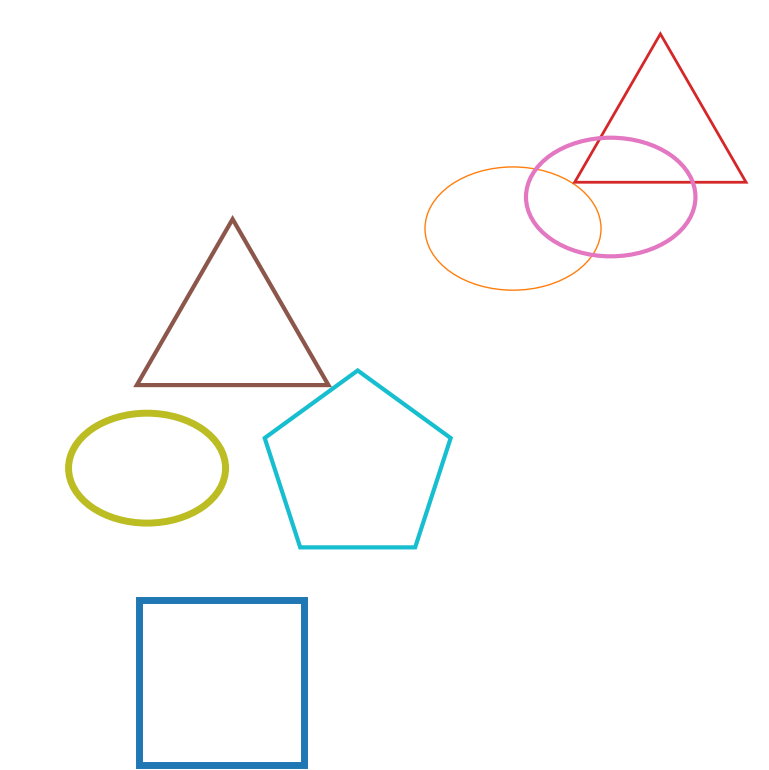[{"shape": "square", "thickness": 2.5, "radius": 0.54, "center": [0.288, 0.114]}, {"shape": "oval", "thickness": 0.5, "radius": 0.57, "center": [0.666, 0.703]}, {"shape": "triangle", "thickness": 1, "radius": 0.64, "center": [0.858, 0.828]}, {"shape": "triangle", "thickness": 1.5, "radius": 0.72, "center": [0.302, 0.572]}, {"shape": "oval", "thickness": 1.5, "radius": 0.55, "center": [0.793, 0.744]}, {"shape": "oval", "thickness": 2.5, "radius": 0.51, "center": [0.191, 0.392]}, {"shape": "pentagon", "thickness": 1.5, "radius": 0.63, "center": [0.465, 0.392]}]